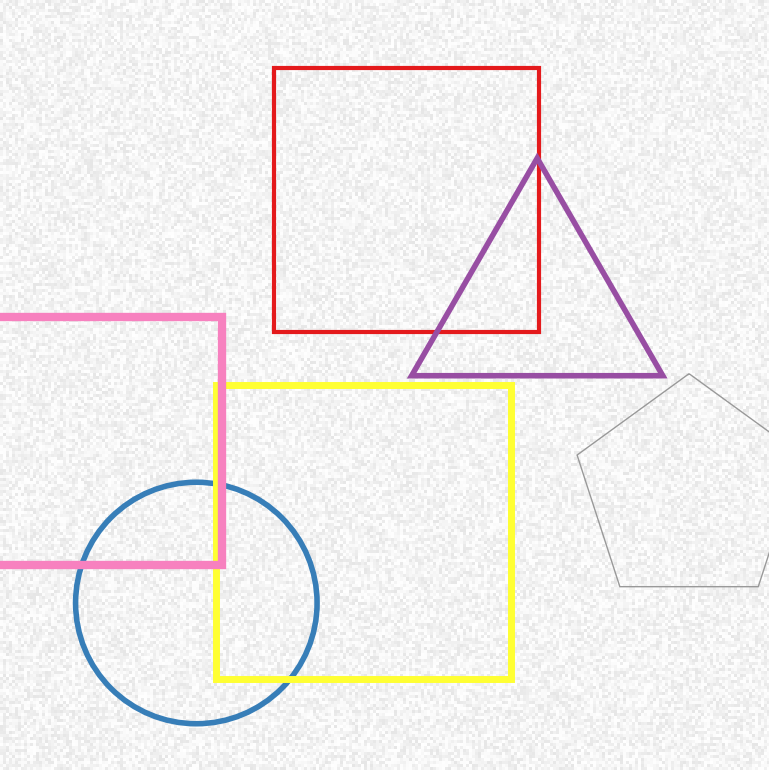[{"shape": "square", "thickness": 1.5, "radius": 0.86, "center": [0.528, 0.74]}, {"shape": "circle", "thickness": 2, "radius": 0.78, "center": [0.255, 0.217]}, {"shape": "triangle", "thickness": 2, "radius": 0.94, "center": [0.698, 0.606]}, {"shape": "square", "thickness": 2.5, "radius": 0.96, "center": [0.472, 0.309]}, {"shape": "square", "thickness": 3, "radius": 0.81, "center": [0.127, 0.427]}, {"shape": "pentagon", "thickness": 0.5, "radius": 0.76, "center": [0.895, 0.362]}]